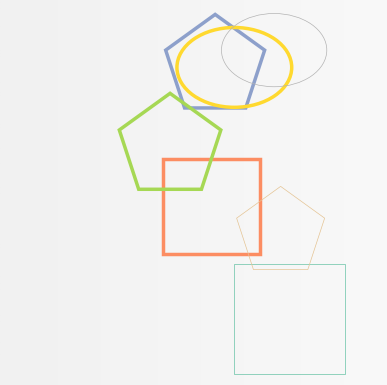[{"shape": "square", "thickness": 0.5, "radius": 0.72, "center": [0.747, 0.171]}, {"shape": "square", "thickness": 2.5, "radius": 0.62, "center": [0.546, 0.464]}, {"shape": "pentagon", "thickness": 2.5, "radius": 0.67, "center": [0.555, 0.828]}, {"shape": "pentagon", "thickness": 2.5, "radius": 0.69, "center": [0.439, 0.62]}, {"shape": "oval", "thickness": 2.5, "radius": 0.74, "center": [0.605, 0.825]}, {"shape": "pentagon", "thickness": 0.5, "radius": 0.6, "center": [0.724, 0.396]}, {"shape": "oval", "thickness": 0.5, "radius": 0.68, "center": [0.707, 0.87]}]